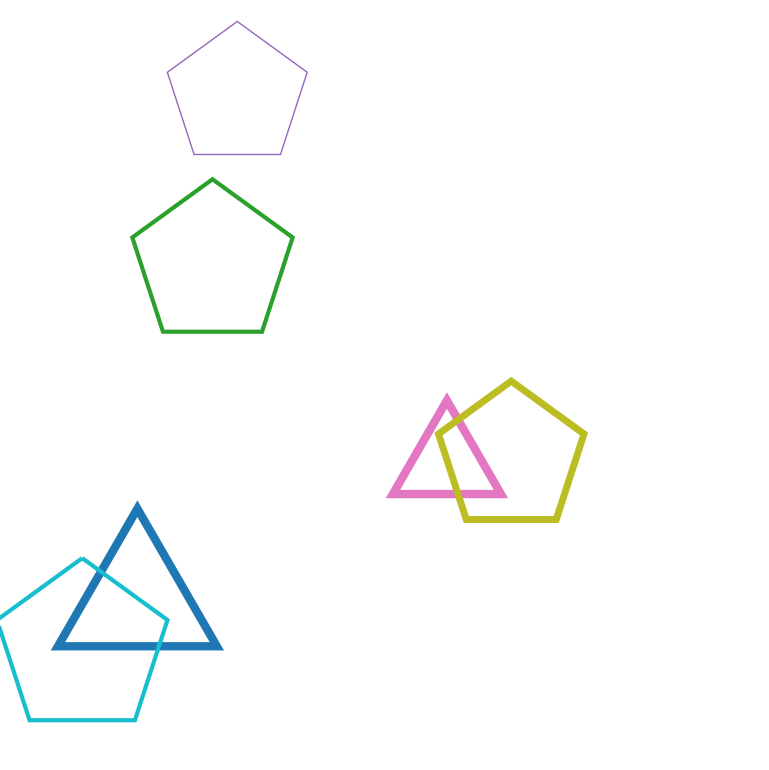[{"shape": "triangle", "thickness": 3, "radius": 0.6, "center": [0.178, 0.22]}, {"shape": "pentagon", "thickness": 1.5, "radius": 0.55, "center": [0.276, 0.658]}, {"shape": "pentagon", "thickness": 0.5, "radius": 0.48, "center": [0.308, 0.877]}, {"shape": "triangle", "thickness": 3, "radius": 0.41, "center": [0.58, 0.399]}, {"shape": "pentagon", "thickness": 2.5, "radius": 0.5, "center": [0.664, 0.406]}, {"shape": "pentagon", "thickness": 1.5, "radius": 0.58, "center": [0.107, 0.159]}]